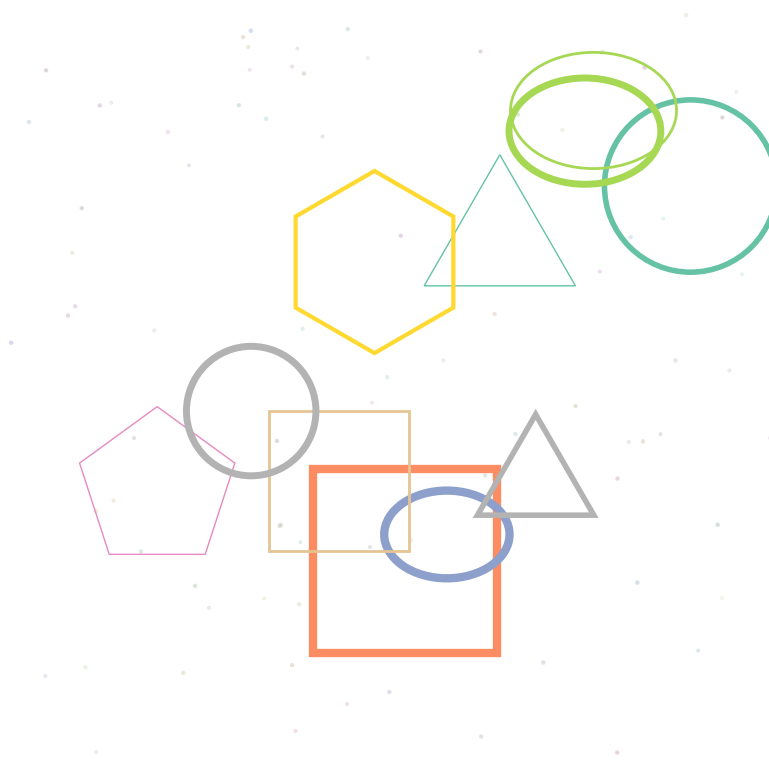[{"shape": "circle", "thickness": 2, "radius": 0.56, "center": [0.897, 0.758]}, {"shape": "triangle", "thickness": 0.5, "radius": 0.57, "center": [0.649, 0.686]}, {"shape": "square", "thickness": 3, "radius": 0.6, "center": [0.526, 0.271]}, {"shape": "oval", "thickness": 3, "radius": 0.41, "center": [0.58, 0.306]}, {"shape": "pentagon", "thickness": 0.5, "radius": 0.53, "center": [0.204, 0.366]}, {"shape": "oval", "thickness": 2.5, "radius": 0.49, "center": [0.76, 0.83]}, {"shape": "oval", "thickness": 1, "radius": 0.54, "center": [0.771, 0.857]}, {"shape": "hexagon", "thickness": 1.5, "radius": 0.59, "center": [0.486, 0.66]}, {"shape": "square", "thickness": 1, "radius": 0.46, "center": [0.44, 0.375]}, {"shape": "triangle", "thickness": 2, "radius": 0.44, "center": [0.696, 0.375]}, {"shape": "circle", "thickness": 2.5, "radius": 0.42, "center": [0.326, 0.466]}]